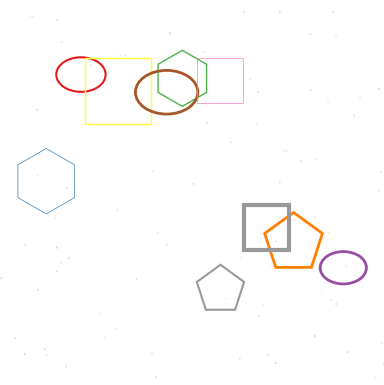[{"shape": "oval", "thickness": 1.5, "radius": 0.32, "center": [0.21, 0.806]}, {"shape": "hexagon", "thickness": 0.5, "radius": 0.42, "center": [0.12, 0.529]}, {"shape": "hexagon", "thickness": 1, "radius": 0.36, "center": [0.474, 0.797]}, {"shape": "oval", "thickness": 2, "radius": 0.3, "center": [0.892, 0.305]}, {"shape": "pentagon", "thickness": 2, "radius": 0.39, "center": [0.762, 0.369]}, {"shape": "square", "thickness": 1, "radius": 0.43, "center": [0.308, 0.765]}, {"shape": "oval", "thickness": 2, "radius": 0.41, "center": [0.433, 0.76]}, {"shape": "square", "thickness": 0.5, "radius": 0.3, "center": [0.571, 0.79]}, {"shape": "pentagon", "thickness": 1.5, "radius": 0.32, "center": [0.573, 0.248]}, {"shape": "square", "thickness": 3, "radius": 0.3, "center": [0.692, 0.409]}]